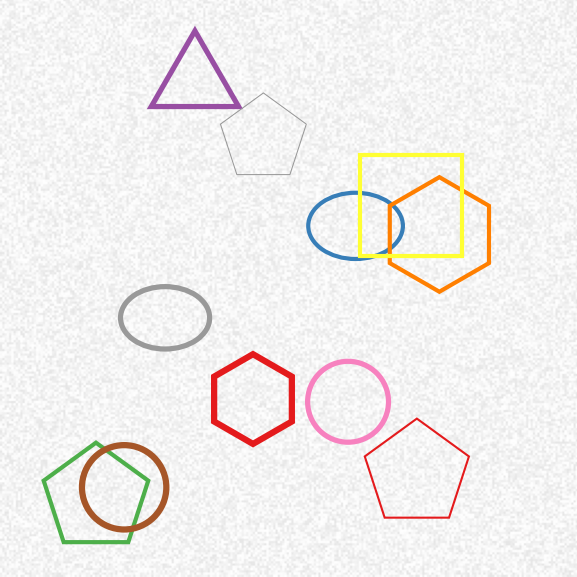[{"shape": "pentagon", "thickness": 1, "radius": 0.47, "center": [0.722, 0.179]}, {"shape": "hexagon", "thickness": 3, "radius": 0.39, "center": [0.438, 0.308]}, {"shape": "oval", "thickness": 2, "radius": 0.41, "center": [0.616, 0.608]}, {"shape": "pentagon", "thickness": 2, "radius": 0.48, "center": [0.166, 0.137]}, {"shape": "triangle", "thickness": 2.5, "radius": 0.44, "center": [0.338, 0.858]}, {"shape": "hexagon", "thickness": 2, "radius": 0.5, "center": [0.761, 0.593]}, {"shape": "square", "thickness": 2, "radius": 0.44, "center": [0.711, 0.643]}, {"shape": "circle", "thickness": 3, "radius": 0.37, "center": [0.215, 0.155]}, {"shape": "circle", "thickness": 2.5, "radius": 0.35, "center": [0.603, 0.303]}, {"shape": "pentagon", "thickness": 0.5, "radius": 0.39, "center": [0.456, 0.76]}, {"shape": "oval", "thickness": 2.5, "radius": 0.39, "center": [0.286, 0.449]}]